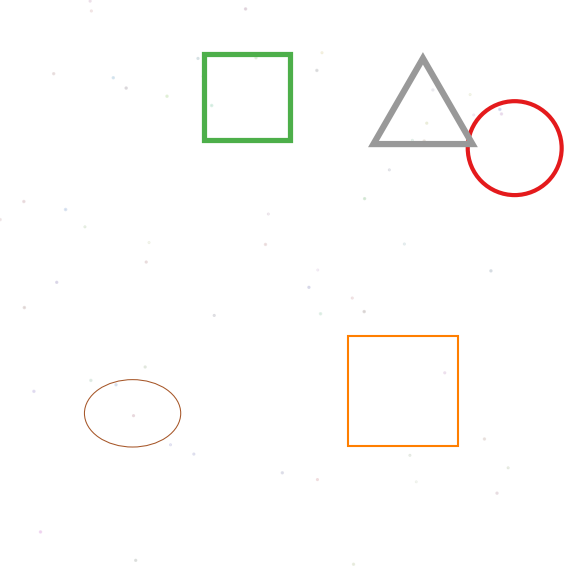[{"shape": "circle", "thickness": 2, "radius": 0.41, "center": [0.891, 0.743]}, {"shape": "square", "thickness": 2.5, "radius": 0.37, "center": [0.428, 0.831]}, {"shape": "square", "thickness": 1, "radius": 0.48, "center": [0.698, 0.322]}, {"shape": "oval", "thickness": 0.5, "radius": 0.42, "center": [0.23, 0.283]}, {"shape": "triangle", "thickness": 3, "radius": 0.49, "center": [0.732, 0.799]}]